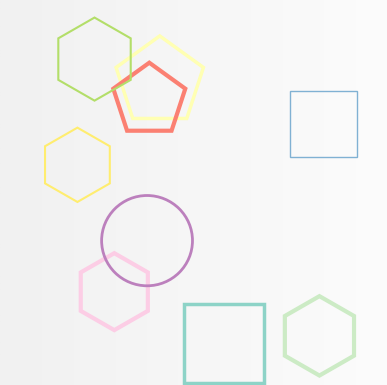[{"shape": "square", "thickness": 2.5, "radius": 0.51, "center": [0.578, 0.107]}, {"shape": "pentagon", "thickness": 2.5, "radius": 0.59, "center": [0.412, 0.788]}, {"shape": "pentagon", "thickness": 3, "radius": 0.49, "center": [0.385, 0.739]}, {"shape": "square", "thickness": 1, "radius": 0.43, "center": [0.835, 0.678]}, {"shape": "hexagon", "thickness": 1.5, "radius": 0.54, "center": [0.244, 0.846]}, {"shape": "hexagon", "thickness": 3, "radius": 0.5, "center": [0.295, 0.242]}, {"shape": "circle", "thickness": 2, "radius": 0.59, "center": [0.379, 0.375]}, {"shape": "hexagon", "thickness": 3, "radius": 0.52, "center": [0.824, 0.128]}, {"shape": "hexagon", "thickness": 1.5, "radius": 0.48, "center": [0.2, 0.572]}]